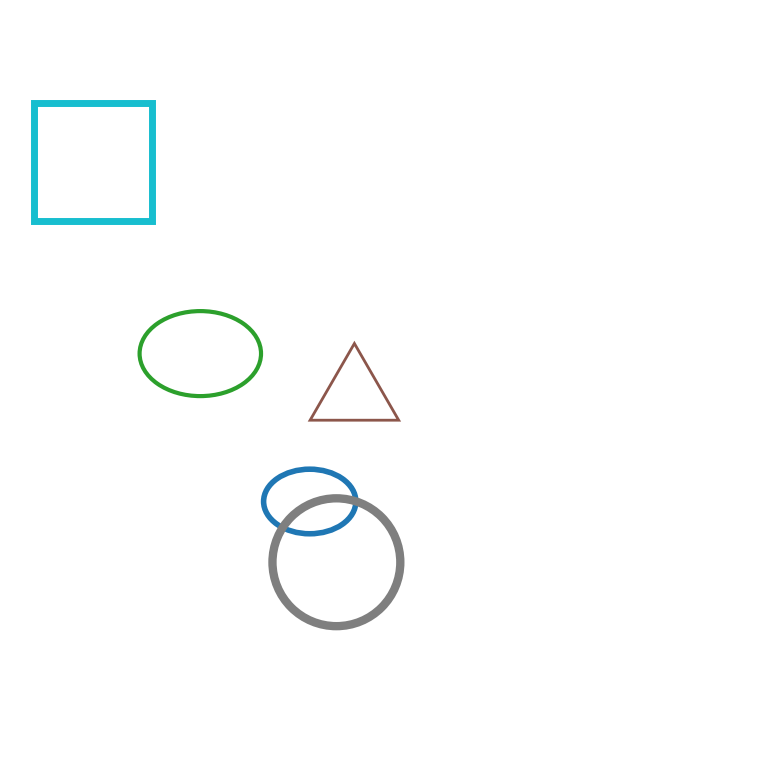[{"shape": "oval", "thickness": 2, "radius": 0.3, "center": [0.402, 0.349]}, {"shape": "oval", "thickness": 1.5, "radius": 0.39, "center": [0.26, 0.541]}, {"shape": "triangle", "thickness": 1, "radius": 0.33, "center": [0.46, 0.487]}, {"shape": "circle", "thickness": 3, "radius": 0.42, "center": [0.437, 0.27]}, {"shape": "square", "thickness": 2.5, "radius": 0.38, "center": [0.121, 0.789]}]